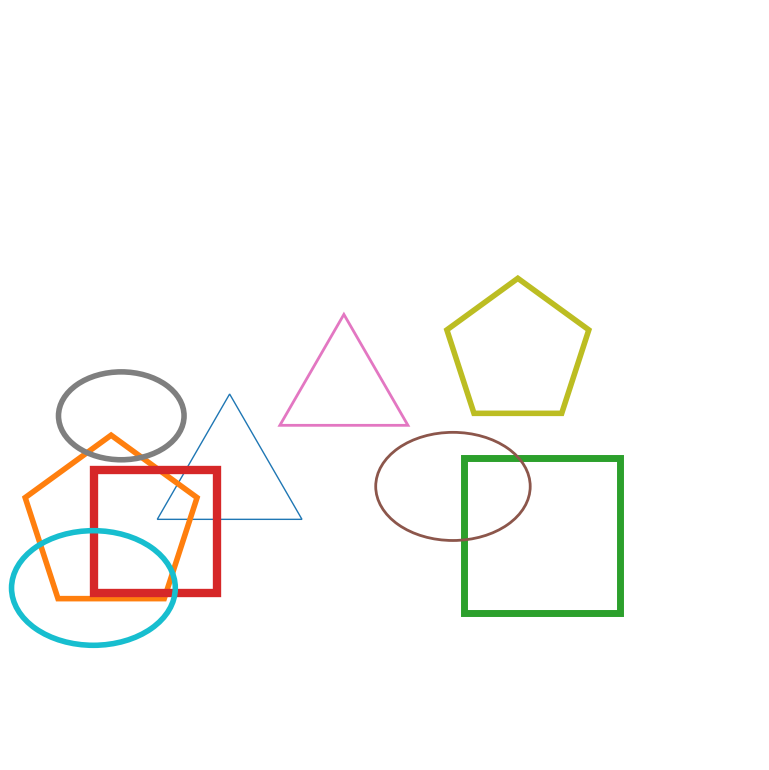[{"shape": "triangle", "thickness": 0.5, "radius": 0.54, "center": [0.298, 0.38]}, {"shape": "pentagon", "thickness": 2, "radius": 0.59, "center": [0.144, 0.317]}, {"shape": "square", "thickness": 2.5, "radius": 0.51, "center": [0.704, 0.304]}, {"shape": "square", "thickness": 3, "radius": 0.4, "center": [0.202, 0.309]}, {"shape": "oval", "thickness": 1, "radius": 0.5, "center": [0.588, 0.368]}, {"shape": "triangle", "thickness": 1, "radius": 0.48, "center": [0.447, 0.496]}, {"shape": "oval", "thickness": 2, "radius": 0.41, "center": [0.158, 0.46]}, {"shape": "pentagon", "thickness": 2, "radius": 0.48, "center": [0.673, 0.542]}, {"shape": "oval", "thickness": 2, "radius": 0.53, "center": [0.121, 0.236]}]